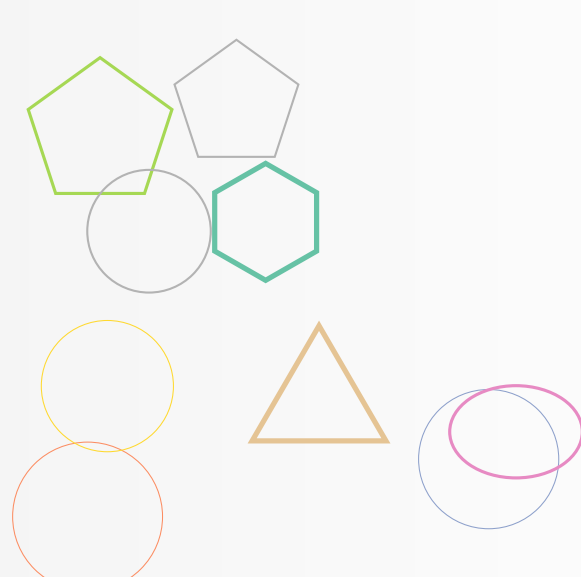[{"shape": "hexagon", "thickness": 2.5, "radius": 0.51, "center": [0.457, 0.615]}, {"shape": "circle", "thickness": 0.5, "radius": 0.64, "center": [0.151, 0.105]}, {"shape": "circle", "thickness": 0.5, "radius": 0.6, "center": [0.841, 0.204]}, {"shape": "oval", "thickness": 1.5, "radius": 0.57, "center": [0.888, 0.251]}, {"shape": "pentagon", "thickness": 1.5, "radius": 0.65, "center": [0.172, 0.769]}, {"shape": "circle", "thickness": 0.5, "radius": 0.57, "center": [0.185, 0.331]}, {"shape": "triangle", "thickness": 2.5, "radius": 0.66, "center": [0.549, 0.302]}, {"shape": "pentagon", "thickness": 1, "radius": 0.56, "center": [0.407, 0.818]}, {"shape": "circle", "thickness": 1, "radius": 0.53, "center": [0.256, 0.599]}]